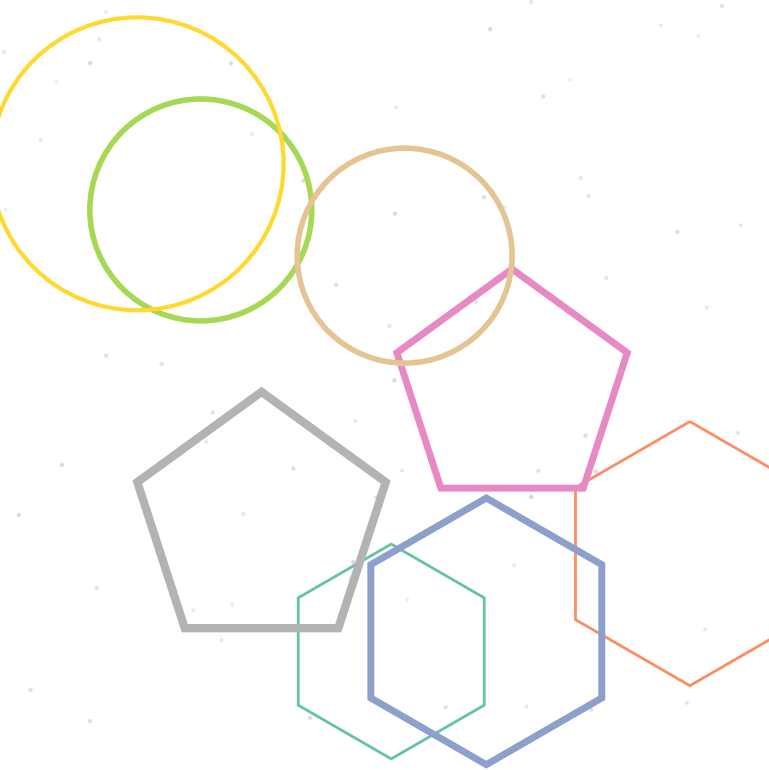[{"shape": "hexagon", "thickness": 1, "radius": 0.7, "center": [0.508, 0.154]}, {"shape": "hexagon", "thickness": 1, "radius": 0.86, "center": [0.896, 0.281]}, {"shape": "hexagon", "thickness": 2.5, "radius": 0.87, "center": [0.632, 0.18]}, {"shape": "pentagon", "thickness": 2.5, "radius": 0.79, "center": [0.665, 0.493]}, {"shape": "circle", "thickness": 2, "radius": 0.72, "center": [0.261, 0.727]}, {"shape": "circle", "thickness": 1.5, "radius": 0.95, "center": [0.178, 0.787]}, {"shape": "circle", "thickness": 2, "radius": 0.7, "center": [0.525, 0.668]}, {"shape": "pentagon", "thickness": 3, "radius": 0.85, "center": [0.34, 0.321]}]